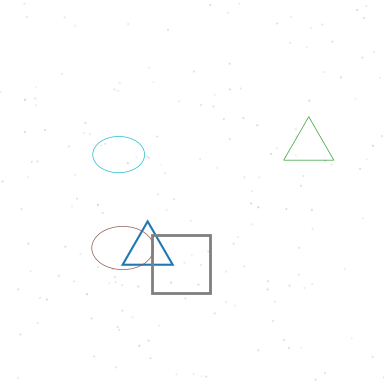[{"shape": "triangle", "thickness": 1.5, "radius": 0.38, "center": [0.384, 0.35]}, {"shape": "triangle", "thickness": 0.5, "radius": 0.38, "center": [0.802, 0.622]}, {"shape": "oval", "thickness": 0.5, "radius": 0.4, "center": [0.319, 0.356]}, {"shape": "square", "thickness": 2, "radius": 0.37, "center": [0.471, 0.314]}, {"shape": "oval", "thickness": 0.5, "radius": 0.34, "center": [0.308, 0.599]}]